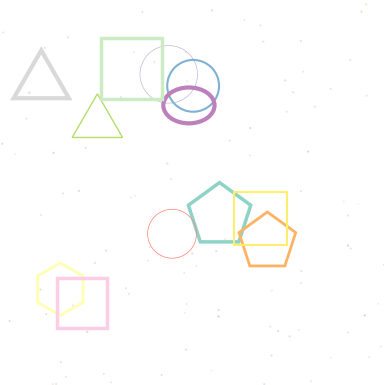[{"shape": "pentagon", "thickness": 2.5, "radius": 0.43, "center": [0.57, 0.441]}, {"shape": "hexagon", "thickness": 2, "radius": 0.34, "center": [0.157, 0.249]}, {"shape": "circle", "thickness": 0.5, "radius": 0.37, "center": [0.438, 0.807]}, {"shape": "circle", "thickness": 0.5, "radius": 0.32, "center": [0.447, 0.393]}, {"shape": "circle", "thickness": 1.5, "radius": 0.34, "center": [0.502, 0.777]}, {"shape": "pentagon", "thickness": 2, "radius": 0.39, "center": [0.694, 0.372]}, {"shape": "triangle", "thickness": 1, "radius": 0.38, "center": [0.253, 0.681]}, {"shape": "square", "thickness": 2.5, "radius": 0.33, "center": [0.213, 0.213]}, {"shape": "triangle", "thickness": 3, "radius": 0.41, "center": [0.107, 0.786]}, {"shape": "oval", "thickness": 3, "radius": 0.33, "center": [0.491, 0.726]}, {"shape": "square", "thickness": 2.5, "radius": 0.39, "center": [0.342, 0.822]}, {"shape": "square", "thickness": 1.5, "radius": 0.34, "center": [0.677, 0.432]}]